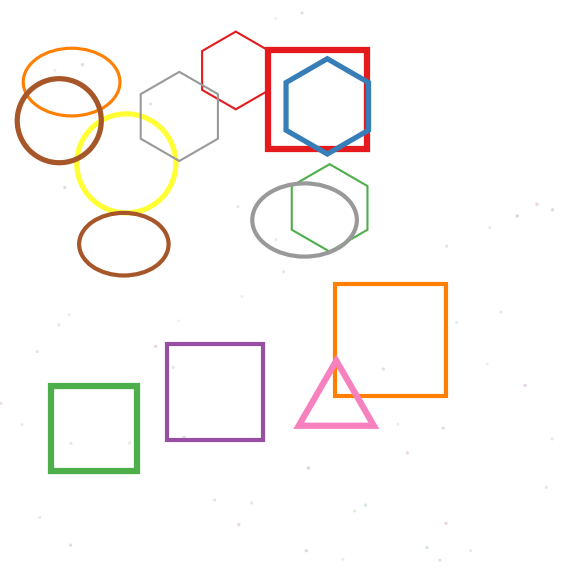[{"shape": "square", "thickness": 3, "radius": 0.43, "center": [0.55, 0.827]}, {"shape": "hexagon", "thickness": 1, "radius": 0.34, "center": [0.408, 0.877]}, {"shape": "hexagon", "thickness": 2.5, "radius": 0.41, "center": [0.567, 0.815]}, {"shape": "hexagon", "thickness": 1, "radius": 0.38, "center": [0.571, 0.639]}, {"shape": "square", "thickness": 3, "radius": 0.37, "center": [0.163, 0.257]}, {"shape": "square", "thickness": 2, "radius": 0.42, "center": [0.373, 0.321]}, {"shape": "oval", "thickness": 1.5, "radius": 0.42, "center": [0.124, 0.857]}, {"shape": "square", "thickness": 2, "radius": 0.48, "center": [0.676, 0.41]}, {"shape": "circle", "thickness": 2.5, "radius": 0.43, "center": [0.219, 0.716]}, {"shape": "circle", "thickness": 2.5, "radius": 0.36, "center": [0.103, 0.79]}, {"shape": "oval", "thickness": 2, "radius": 0.39, "center": [0.214, 0.576]}, {"shape": "triangle", "thickness": 3, "radius": 0.38, "center": [0.582, 0.299]}, {"shape": "hexagon", "thickness": 1, "radius": 0.39, "center": [0.311, 0.798]}, {"shape": "oval", "thickness": 2, "radius": 0.45, "center": [0.527, 0.618]}]